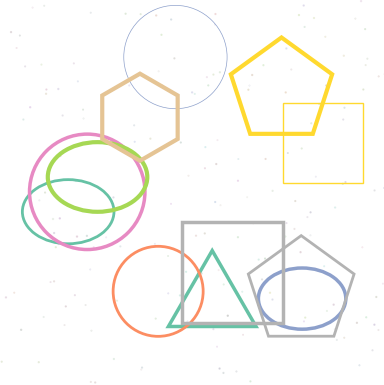[{"shape": "oval", "thickness": 2, "radius": 0.6, "center": [0.177, 0.45]}, {"shape": "triangle", "thickness": 2.5, "radius": 0.66, "center": [0.551, 0.218]}, {"shape": "circle", "thickness": 2, "radius": 0.58, "center": [0.411, 0.243]}, {"shape": "oval", "thickness": 2.5, "radius": 0.57, "center": [0.785, 0.224]}, {"shape": "circle", "thickness": 0.5, "radius": 0.67, "center": [0.456, 0.852]}, {"shape": "circle", "thickness": 2.5, "radius": 0.75, "center": [0.227, 0.502]}, {"shape": "oval", "thickness": 3, "radius": 0.65, "center": [0.253, 0.54]}, {"shape": "square", "thickness": 1, "radius": 0.52, "center": [0.839, 0.628]}, {"shape": "pentagon", "thickness": 3, "radius": 0.69, "center": [0.731, 0.764]}, {"shape": "hexagon", "thickness": 3, "radius": 0.57, "center": [0.364, 0.695]}, {"shape": "pentagon", "thickness": 2, "radius": 0.72, "center": [0.782, 0.244]}, {"shape": "square", "thickness": 2.5, "radius": 0.65, "center": [0.604, 0.292]}]